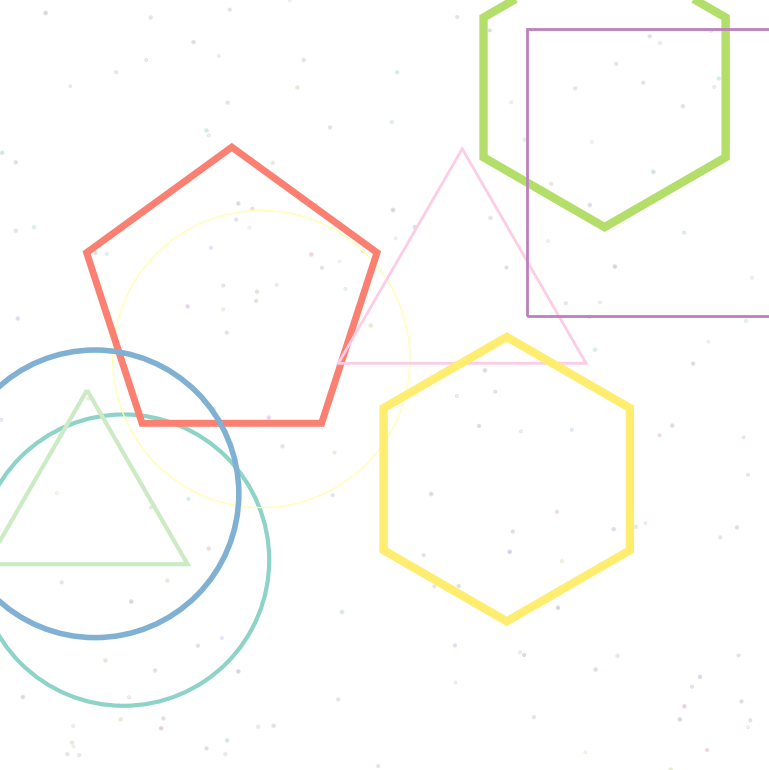[{"shape": "circle", "thickness": 1.5, "radius": 0.95, "center": [0.16, 0.273]}, {"shape": "circle", "thickness": 0.5, "radius": 0.96, "center": [0.339, 0.534]}, {"shape": "pentagon", "thickness": 2.5, "radius": 0.99, "center": [0.301, 0.611]}, {"shape": "circle", "thickness": 2, "radius": 0.93, "center": [0.123, 0.359]}, {"shape": "hexagon", "thickness": 3, "radius": 0.91, "center": [0.785, 0.886]}, {"shape": "triangle", "thickness": 1, "radius": 0.93, "center": [0.6, 0.621]}, {"shape": "square", "thickness": 1, "radius": 0.93, "center": [0.87, 0.776]}, {"shape": "triangle", "thickness": 1.5, "radius": 0.75, "center": [0.113, 0.343]}, {"shape": "hexagon", "thickness": 3, "radius": 0.92, "center": [0.658, 0.378]}]